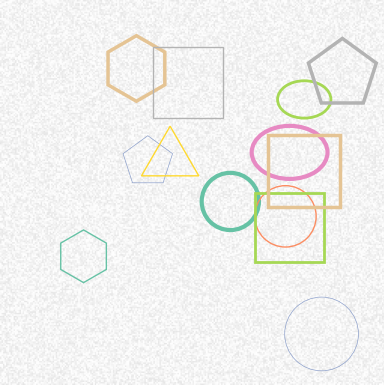[{"shape": "hexagon", "thickness": 1, "radius": 0.34, "center": [0.217, 0.334]}, {"shape": "circle", "thickness": 3, "radius": 0.37, "center": [0.598, 0.477]}, {"shape": "circle", "thickness": 1, "radius": 0.4, "center": [0.741, 0.438]}, {"shape": "pentagon", "thickness": 0.5, "radius": 0.34, "center": [0.384, 0.58]}, {"shape": "circle", "thickness": 0.5, "radius": 0.48, "center": [0.835, 0.133]}, {"shape": "oval", "thickness": 3, "radius": 0.49, "center": [0.752, 0.604]}, {"shape": "square", "thickness": 2, "radius": 0.45, "center": [0.751, 0.41]}, {"shape": "oval", "thickness": 2, "radius": 0.35, "center": [0.79, 0.742]}, {"shape": "triangle", "thickness": 1, "radius": 0.43, "center": [0.442, 0.586]}, {"shape": "square", "thickness": 2.5, "radius": 0.47, "center": [0.789, 0.556]}, {"shape": "hexagon", "thickness": 2.5, "radius": 0.43, "center": [0.354, 0.822]}, {"shape": "square", "thickness": 1, "radius": 0.46, "center": [0.488, 0.785]}, {"shape": "pentagon", "thickness": 2.5, "radius": 0.46, "center": [0.889, 0.807]}]